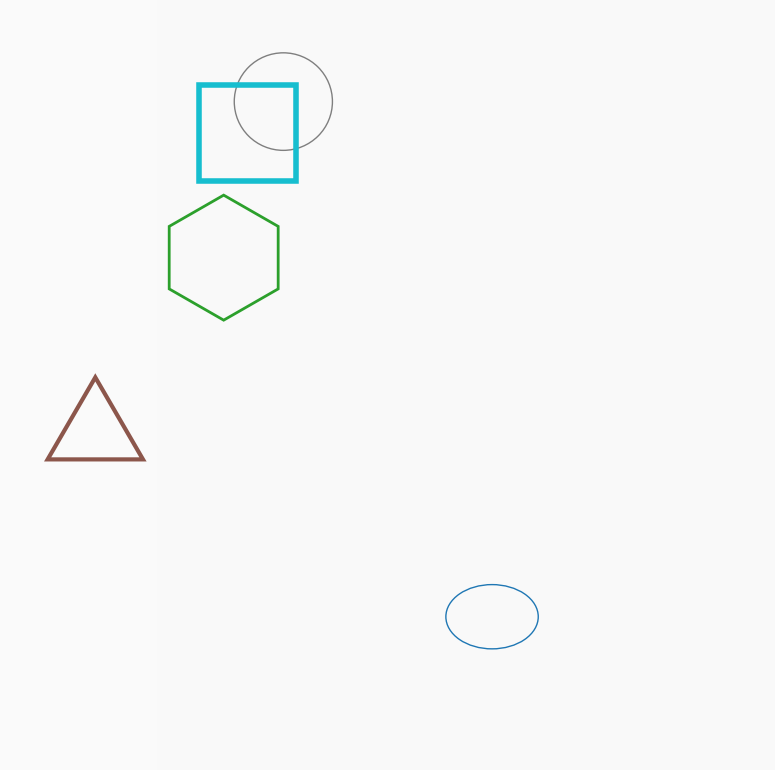[{"shape": "oval", "thickness": 0.5, "radius": 0.3, "center": [0.635, 0.199]}, {"shape": "hexagon", "thickness": 1, "radius": 0.41, "center": [0.289, 0.665]}, {"shape": "triangle", "thickness": 1.5, "radius": 0.36, "center": [0.123, 0.439]}, {"shape": "circle", "thickness": 0.5, "radius": 0.32, "center": [0.366, 0.868]}, {"shape": "square", "thickness": 2, "radius": 0.31, "center": [0.319, 0.827]}]